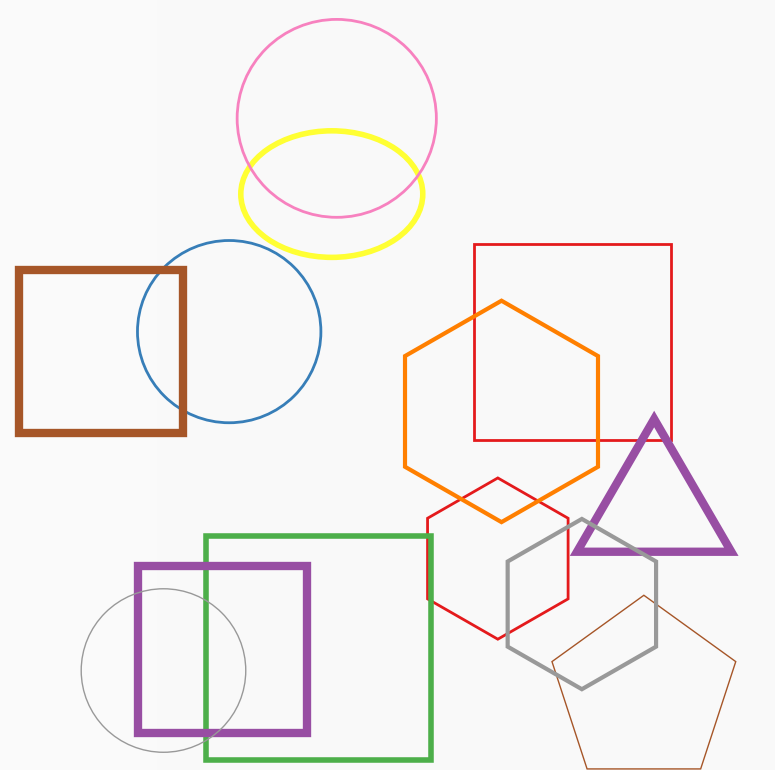[{"shape": "square", "thickness": 1, "radius": 0.63, "center": [0.739, 0.556]}, {"shape": "hexagon", "thickness": 1, "radius": 0.52, "center": [0.642, 0.275]}, {"shape": "circle", "thickness": 1, "radius": 0.59, "center": [0.296, 0.569]}, {"shape": "square", "thickness": 2, "radius": 0.73, "center": [0.411, 0.158]}, {"shape": "triangle", "thickness": 3, "radius": 0.57, "center": [0.844, 0.341]}, {"shape": "square", "thickness": 3, "radius": 0.54, "center": [0.287, 0.156]}, {"shape": "hexagon", "thickness": 1.5, "radius": 0.72, "center": [0.647, 0.466]}, {"shape": "oval", "thickness": 2, "radius": 0.59, "center": [0.428, 0.748]}, {"shape": "square", "thickness": 3, "radius": 0.53, "center": [0.13, 0.544]}, {"shape": "pentagon", "thickness": 0.5, "radius": 0.62, "center": [0.831, 0.102]}, {"shape": "circle", "thickness": 1, "radius": 0.64, "center": [0.435, 0.846]}, {"shape": "circle", "thickness": 0.5, "radius": 0.53, "center": [0.211, 0.129]}, {"shape": "hexagon", "thickness": 1.5, "radius": 0.55, "center": [0.751, 0.215]}]